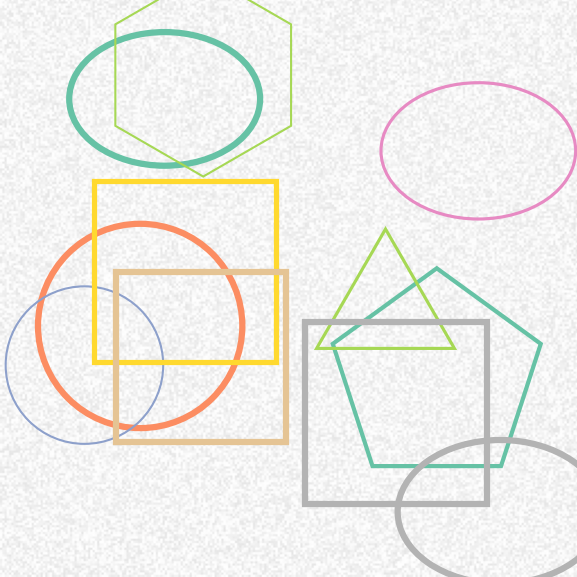[{"shape": "oval", "thickness": 3, "radius": 0.83, "center": [0.285, 0.828]}, {"shape": "pentagon", "thickness": 2, "radius": 0.95, "center": [0.756, 0.345]}, {"shape": "circle", "thickness": 3, "radius": 0.88, "center": [0.243, 0.435]}, {"shape": "circle", "thickness": 1, "radius": 0.68, "center": [0.146, 0.367]}, {"shape": "oval", "thickness": 1.5, "radius": 0.84, "center": [0.828, 0.738]}, {"shape": "triangle", "thickness": 1.5, "radius": 0.69, "center": [0.668, 0.465]}, {"shape": "hexagon", "thickness": 1, "radius": 0.88, "center": [0.352, 0.869]}, {"shape": "square", "thickness": 2.5, "radius": 0.79, "center": [0.32, 0.529]}, {"shape": "square", "thickness": 3, "radius": 0.74, "center": [0.348, 0.38]}, {"shape": "oval", "thickness": 3, "radius": 0.89, "center": [0.866, 0.113]}, {"shape": "square", "thickness": 3, "radius": 0.79, "center": [0.685, 0.284]}]